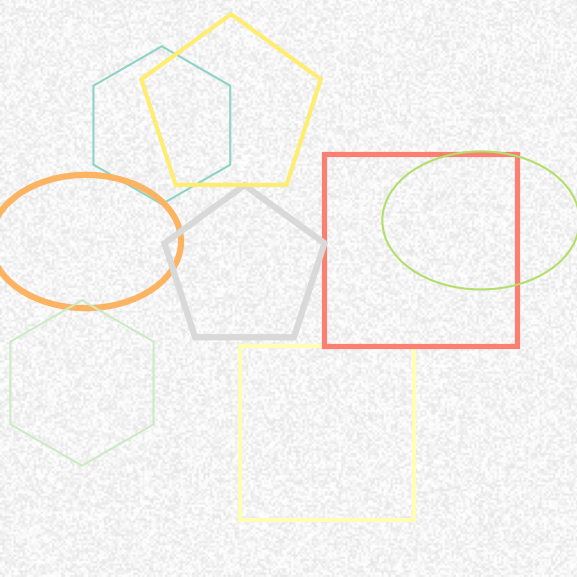[{"shape": "hexagon", "thickness": 1, "radius": 0.68, "center": [0.28, 0.782]}, {"shape": "square", "thickness": 2, "radius": 0.75, "center": [0.566, 0.249]}, {"shape": "square", "thickness": 2.5, "radius": 0.83, "center": [0.728, 0.566]}, {"shape": "oval", "thickness": 3, "radius": 0.82, "center": [0.149, 0.581]}, {"shape": "oval", "thickness": 1, "radius": 0.85, "center": [0.833, 0.617]}, {"shape": "pentagon", "thickness": 3, "radius": 0.73, "center": [0.423, 0.533]}, {"shape": "hexagon", "thickness": 1, "radius": 0.72, "center": [0.142, 0.336]}, {"shape": "pentagon", "thickness": 2, "radius": 0.82, "center": [0.4, 0.811]}]